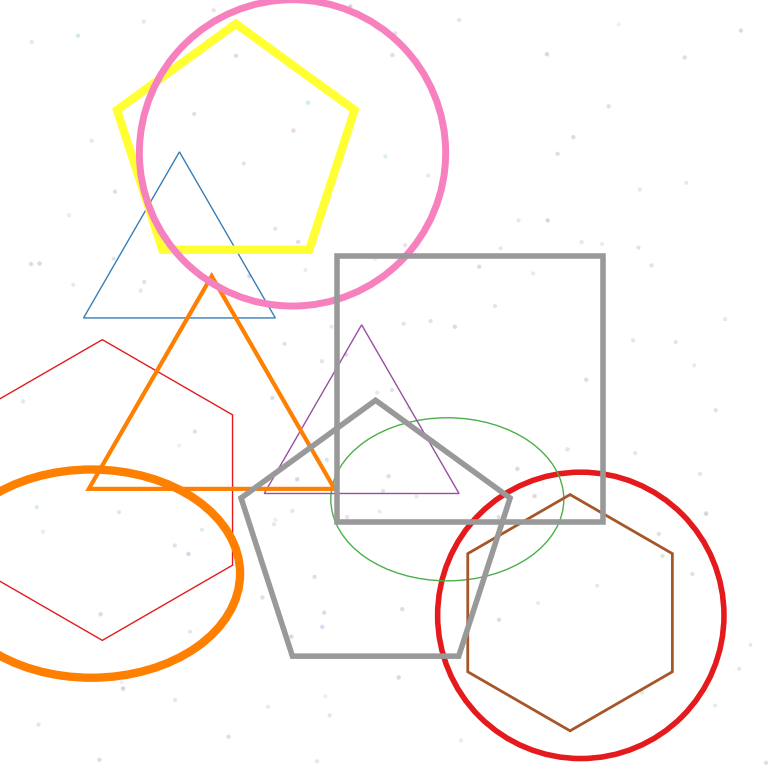[{"shape": "hexagon", "thickness": 0.5, "radius": 0.98, "center": [0.133, 0.364]}, {"shape": "circle", "thickness": 2, "radius": 0.93, "center": [0.754, 0.201]}, {"shape": "triangle", "thickness": 0.5, "radius": 0.72, "center": [0.233, 0.659]}, {"shape": "oval", "thickness": 0.5, "radius": 0.76, "center": [0.581, 0.352]}, {"shape": "triangle", "thickness": 0.5, "radius": 0.73, "center": [0.47, 0.432]}, {"shape": "triangle", "thickness": 1.5, "radius": 0.92, "center": [0.275, 0.457]}, {"shape": "oval", "thickness": 3, "radius": 0.97, "center": [0.119, 0.255]}, {"shape": "pentagon", "thickness": 3, "radius": 0.81, "center": [0.306, 0.807]}, {"shape": "hexagon", "thickness": 1, "radius": 0.77, "center": [0.74, 0.204]}, {"shape": "circle", "thickness": 2.5, "radius": 0.99, "center": [0.38, 0.801]}, {"shape": "square", "thickness": 2, "radius": 0.86, "center": [0.61, 0.495]}, {"shape": "pentagon", "thickness": 2, "radius": 0.92, "center": [0.488, 0.296]}]